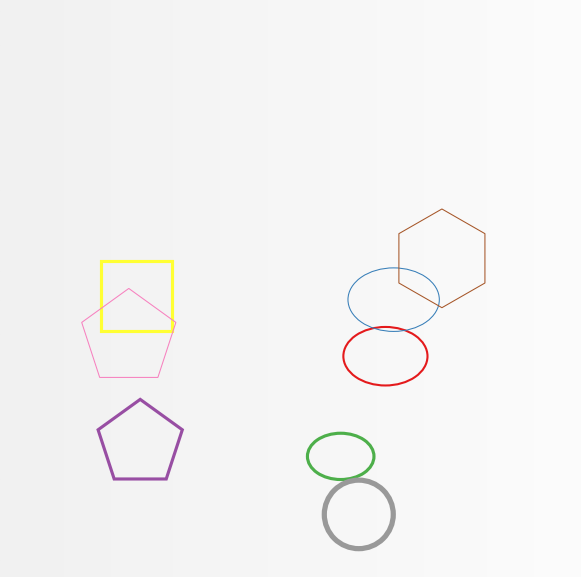[{"shape": "oval", "thickness": 1, "radius": 0.36, "center": [0.663, 0.382]}, {"shape": "oval", "thickness": 0.5, "radius": 0.39, "center": [0.677, 0.48]}, {"shape": "oval", "thickness": 1.5, "radius": 0.29, "center": [0.586, 0.209]}, {"shape": "pentagon", "thickness": 1.5, "radius": 0.38, "center": [0.241, 0.231]}, {"shape": "square", "thickness": 1.5, "radius": 0.31, "center": [0.235, 0.487]}, {"shape": "hexagon", "thickness": 0.5, "radius": 0.43, "center": [0.76, 0.552]}, {"shape": "pentagon", "thickness": 0.5, "radius": 0.43, "center": [0.222, 0.414]}, {"shape": "circle", "thickness": 2.5, "radius": 0.3, "center": [0.617, 0.108]}]